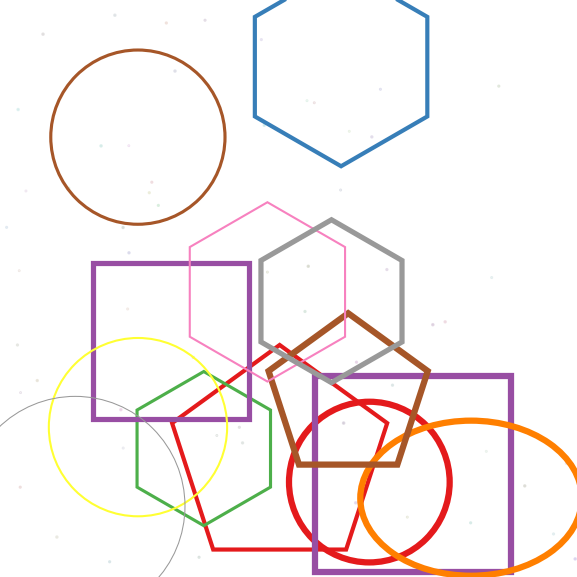[{"shape": "circle", "thickness": 3, "radius": 0.7, "center": [0.64, 0.164]}, {"shape": "pentagon", "thickness": 2, "radius": 0.98, "center": [0.484, 0.206]}, {"shape": "hexagon", "thickness": 2, "radius": 0.86, "center": [0.591, 0.884]}, {"shape": "hexagon", "thickness": 1.5, "radius": 0.67, "center": [0.353, 0.222]}, {"shape": "square", "thickness": 2.5, "radius": 0.68, "center": [0.295, 0.408]}, {"shape": "square", "thickness": 3, "radius": 0.85, "center": [0.715, 0.178]}, {"shape": "oval", "thickness": 3, "radius": 0.96, "center": [0.816, 0.136]}, {"shape": "circle", "thickness": 1, "radius": 0.77, "center": [0.239, 0.26]}, {"shape": "pentagon", "thickness": 3, "radius": 0.72, "center": [0.603, 0.312]}, {"shape": "circle", "thickness": 1.5, "radius": 0.75, "center": [0.239, 0.762]}, {"shape": "hexagon", "thickness": 1, "radius": 0.78, "center": [0.463, 0.494]}, {"shape": "hexagon", "thickness": 2.5, "radius": 0.71, "center": [0.574, 0.478]}, {"shape": "circle", "thickness": 0.5, "radius": 0.95, "center": [0.13, 0.123]}]